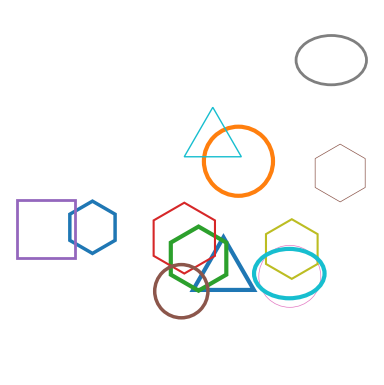[{"shape": "triangle", "thickness": 3, "radius": 0.46, "center": [0.58, 0.293]}, {"shape": "hexagon", "thickness": 2.5, "radius": 0.34, "center": [0.24, 0.41]}, {"shape": "circle", "thickness": 3, "radius": 0.45, "center": [0.619, 0.581]}, {"shape": "hexagon", "thickness": 3, "radius": 0.42, "center": [0.516, 0.328]}, {"shape": "hexagon", "thickness": 1.5, "radius": 0.46, "center": [0.479, 0.382]}, {"shape": "square", "thickness": 2, "radius": 0.38, "center": [0.12, 0.405]}, {"shape": "circle", "thickness": 2.5, "radius": 0.35, "center": [0.471, 0.244]}, {"shape": "hexagon", "thickness": 0.5, "radius": 0.38, "center": [0.884, 0.551]}, {"shape": "circle", "thickness": 0.5, "radius": 0.4, "center": [0.753, 0.282]}, {"shape": "oval", "thickness": 2, "radius": 0.46, "center": [0.86, 0.844]}, {"shape": "hexagon", "thickness": 1.5, "radius": 0.39, "center": [0.758, 0.353]}, {"shape": "oval", "thickness": 3, "radius": 0.46, "center": [0.751, 0.289]}, {"shape": "triangle", "thickness": 1, "radius": 0.43, "center": [0.553, 0.636]}]